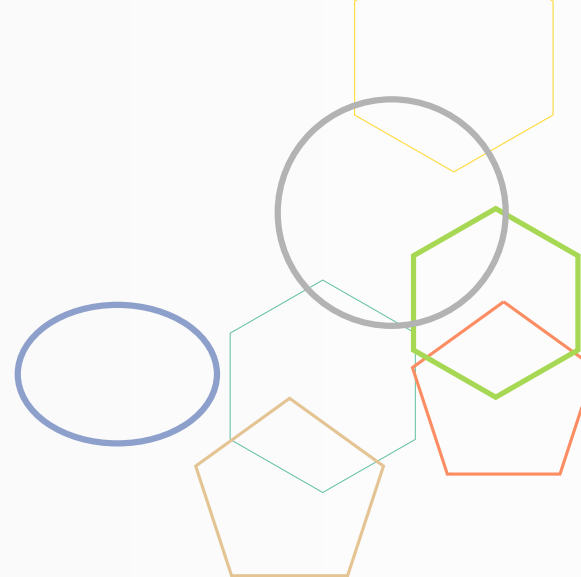[{"shape": "hexagon", "thickness": 0.5, "radius": 0.92, "center": [0.555, 0.33]}, {"shape": "pentagon", "thickness": 1.5, "radius": 0.82, "center": [0.867, 0.312]}, {"shape": "oval", "thickness": 3, "radius": 0.86, "center": [0.202, 0.351]}, {"shape": "hexagon", "thickness": 2.5, "radius": 0.82, "center": [0.853, 0.475]}, {"shape": "hexagon", "thickness": 0.5, "radius": 0.99, "center": [0.781, 0.899]}, {"shape": "pentagon", "thickness": 1.5, "radius": 0.85, "center": [0.498, 0.14]}, {"shape": "circle", "thickness": 3, "radius": 0.98, "center": [0.674, 0.631]}]